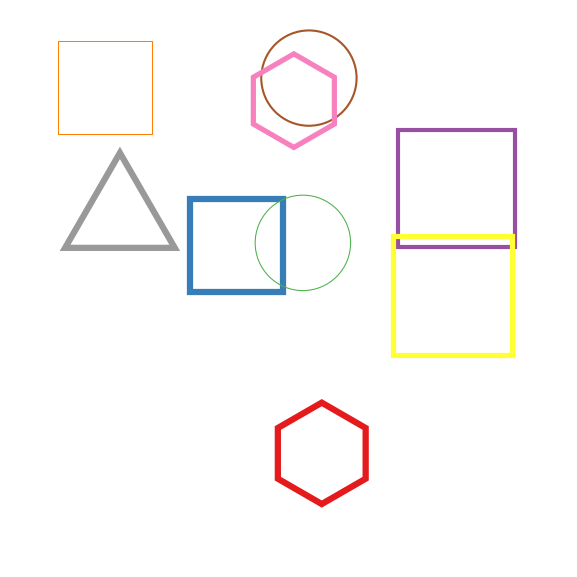[{"shape": "hexagon", "thickness": 3, "radius": 0.44, "center": [0.557, 0.214]}, {"shape": "square", "thickness": 3, "radius": 0.4, "center": [0.41, 0.575]}, {"shape": "circle", "thickness": 0.5, "radius": 0.41, "center": [0.524, 0.579]}, {"shape": "square", "thickness": 2, "radius": 0.51, "center": [0.791, 0.673]}, {"shape": "square", "thickness": 0.5, "radius": 0.4, "center": [0.182, 0.848]}, {"shape": "square", "thickness": 2.5, "radius": 0.51, "center": [0.784, 0.488]}, {"shape": "circle", "thickness": 1, "radius": 0.41, "center": [0.535, 0.864]}, {"shape": "hexagon", "thickness": 2.5, "radius": 0.41, "center": [0.509, 0.825]}, {"shape": "triangle", "thickness": 3, "radius": 0.55, "center": [0.208, 0.625]}]